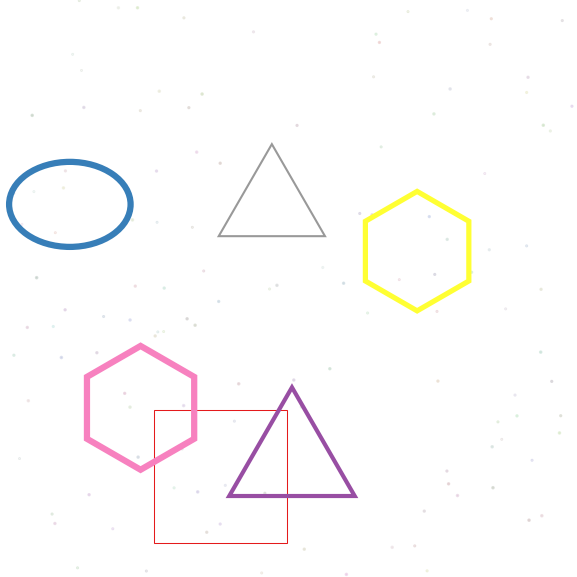[{"shape": "square", "thickness": 0.5, "radius": 0.58, "center": [0.382, 0.174]}, {"shape": "oval", "thickness": 3, "radius": 0.53, "center": [0.121, 0.645]}, {"shape": "triangle", "thickness": 2, "radius": 0.63, "center": [0.506, 0.203]}, {"shape": "hexagon", "thickness": 2.5, "radius": 0.52, "center": [0.722, 0.564]}, {"shape": "hexagon", "thickness": 3, "radius": 0.54, "center": [0.243, 0.293]}, {"shape": "triangle", "thickness": 1, "radius": 0.53, "center": [0.471, 0.643]}]